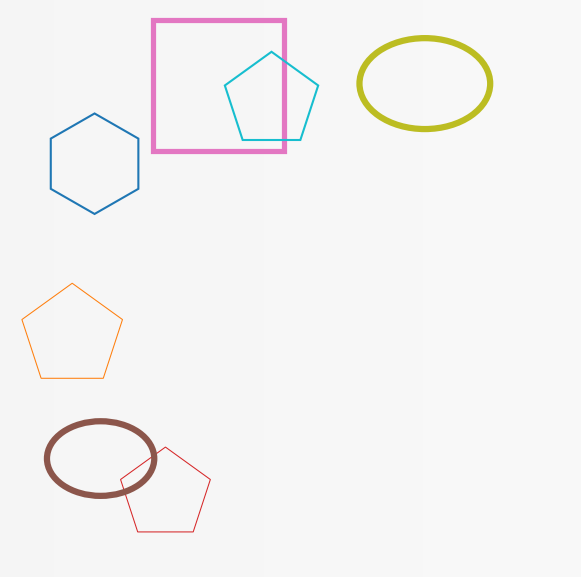[{"shape": "hexagon", "thickness": 1, "radius": 0.43, "center": [0.163, 0.716]}, {"shape": "pentagon", "thickness": 0.5, "radius": 0.45, "center": [0.124, 0.418]}, {"shape": "pentagon", "thickness": 0.5, "radius": 0.41, "center": [0.285, 0.144]}, {"shape": "oval", "thickness": 3, "radius": 0.46, "center": [0.173, 0.205]}, {"shape": "square", "thickness": 2.5, "radius": 0.56, "center": [0.376, 0.851]}, {"shape": "oval", "thickness": 3, "radius": 0.56, "center": [0.731, 0.854]}, {"shape": "pentagon", "thickness": 1, "radius": 0.42, "center": [0.467, 0.825]}]